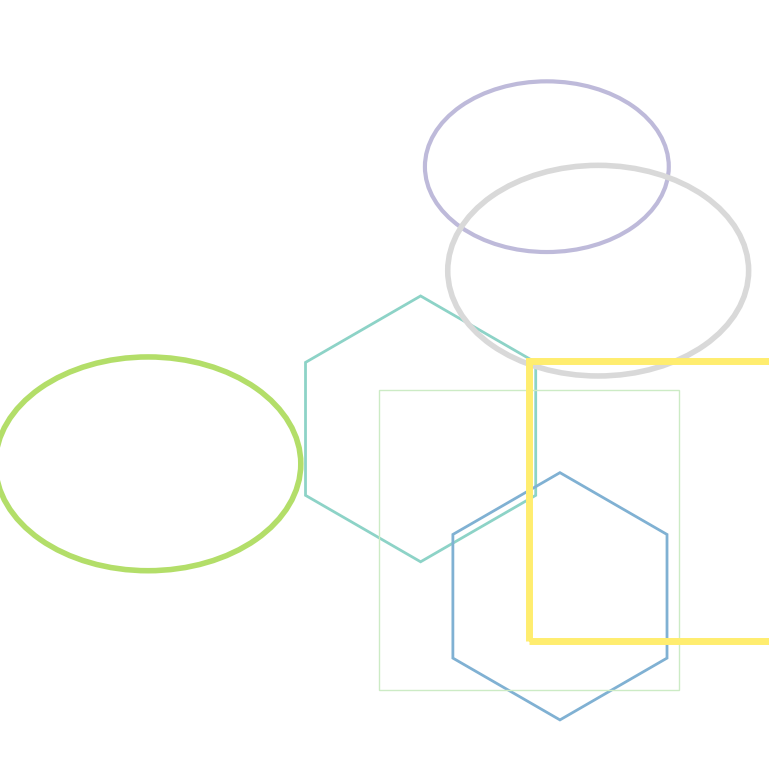[{"shape": "hexagon", "thickness": 1, "radius": 0.86, "center": [0.546, 0.443]}, {"shape": "oval", "thickness": 1.5, "radius": 0.79, "center": [0.71, 0.784]}, {"shape": "hexagon", "thickness": 1, "radius": 0.8, "center": [0.727, 0.226]}, {"shape": "oval", "thickness": 2, "radius": 0.99, "center": [0.192, 0.398]}, {"shape": "oval", "thickness": 2, "radius": 0.98, "center": [0.777, 0.648]}, {"shape": "square", "thickness": 0.5, "radius": 0.98, "center": [0.687, 0.299]}, {"shape": "square", "thickness": 2.5, "radius": 0.91, "center": [0.868, 0.35]}]